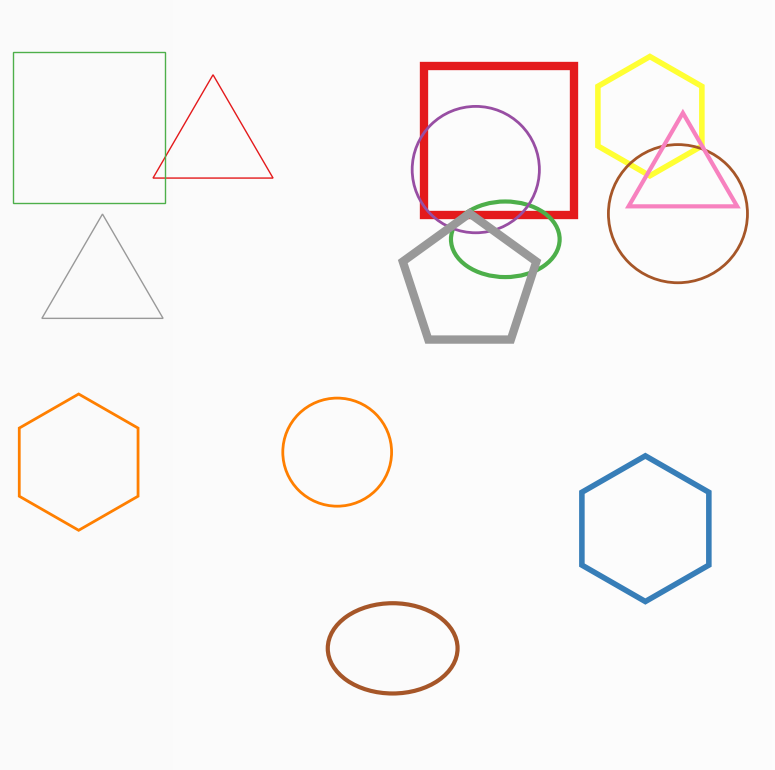[{"shape": "square", "thickness": 3, "radius": 0.48, "center": [0.644, 0.818]}, {"shape": "triangle", "thickness": 0.5, "radius": 0.45, "center": [0.275, 0.813]}, {"shape": "hexagon", "thickness": 2, "radius": 0.47, "center": [0.833, 0.313]}, {"shape": "oval", "thickness": 1.5, "radius": 0.35, "center": [0.652, 0.689]}, {"shape": "square", "thickness": 0.5, "radius": 0.49, "center": [0.115, 0.835]}, {"shape": "circle", "thickness": 1, "radius": 0.41, "center": [0.614, 0.78]}, {"shape": "hexagon", "thickness": 1, "radius": 0.44, "center": [0.101, 0.4]}, {"shape": "circle", "thickness": 1, "radius": 0.35, "center": [0.435, 0.413]}, {"shape": "hexagon", "thickness": 2, "radius": 0.39, "center": [0.839, 0.849]}, {"shape": "oval", "thickness": 1.5, "radius": 0.42, "center": [0.507, 0.158]}, {"shape": "circle", "thickness": 1, "radius": 0.45, "center": [0.875, 0.723]}, {"shape": "triangle", "thickness": 1.5, "radius": 0.4, "center": [0.881, 0.772]}, {"shape": "triangle", "thickness": 0.5, "radius": 0.45, "center": [0.132, 0.632]}, {"shape": "pentagon", "thickness": 3, "radius": 0.45, "center": [0.606, 0.632]}]